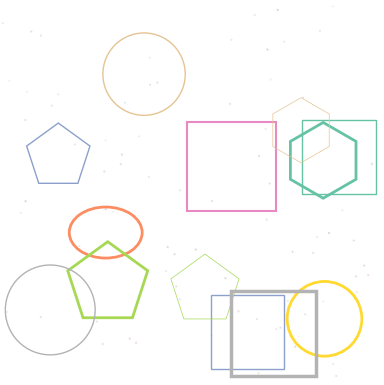[{"shape": "square", "thickness": 1, "radius": 0.48, "center": [0.88, 0.593]}, {"shape": "hexagon", "thickness": 2, "radius": 0.49, "center": [0.839, 0.584]}, {"shape": "oval", "thickness": 2, "radius": 0.47, "center": [0.275, 0.396]}, {"shape": "square", "thickness": 1, "radius": 0.48, "center": [0.643, 0.138]}, {"shape": "pentagon", "thickness": 1, "radius": 0.43, "center": [0.151, 0.594]}, {"shape": "square", "thickness": 1.5, "radius": 0.58, "center": [0.601, 0.568]}, {"shape": "pentagon", "thickness": 2, "radius": 0.55, "center": [0.28, 0.263]}, {"shape": "pentagon", "thickness": 0.5, "radius": 0.47, "center": [0.532, 0.247]}, {"shape": "circle", "thickness": 2, "radius": 0.49, "center": [0.843, 0.172]}, {"shape": "hexagon", "thickness": 0.5, "radius": 0.42, "center": [0.782, 0.662]}, {"shape": "circle", "thickness": 1, "radius": 0.53, "center": [0.374, 0.807]}, {"shape": "circle", "thickness": 1, "radius": 0.58, "center": [0.131, 0.195]}, {"shape": "square", "thickness": 2.5, "radius": 0.55, "center": [0.711, 0.133]}]